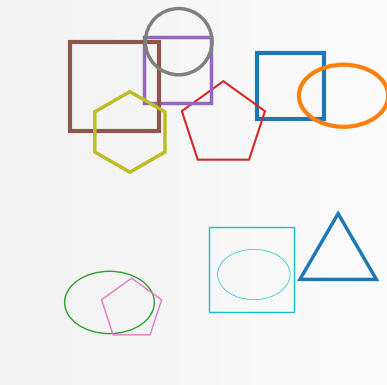[{"shape": "square", "thickness": 3, "radius": 0.43, "center": [0.749, 0.777]}, {"shape": "triangle", "thickness": 2.5, "radius": 0.57, "center": [0.873, 0.331]}, {"shape": "oval", "thickness": 3, "radius": 0.58, "center": [0.887, 0.751]}, {"shape": "oval", "thickness": 1, "radius": 0.58, "center": [0.283, 0.214]}, {"shape": "pentagon", "thickness": 1.5, "radius": 0.56, "center": [0.577, 0.676]}, {"shape": "square", "thickness": 2.5, "radius": 0.43, "center": [0.458, 0.818]}, {"shape": "square", "thickness": 3, "radius": 0.58, "center": [0.295, 0.775]}, {"shape": "pentagon", "thickness": 1, "radius": 0.41, "center": [0.339, 0.196]}, {"shape": "circle", "thickness": 2.5, "radius": 0.43, "center": [0.461, 0.892]}, {"shape": "hexagon", "thickness": 2.5, "radius": 0.52, "center": [0.335, 0.657]}, {"shape": "oval", "thickness": 0.5, "radius": 0.47, "center": [0.655, 0.287]}, {"shape": "square", "thickness": 1, "radius": 0.55, "center": [0.65, 0.301]}]